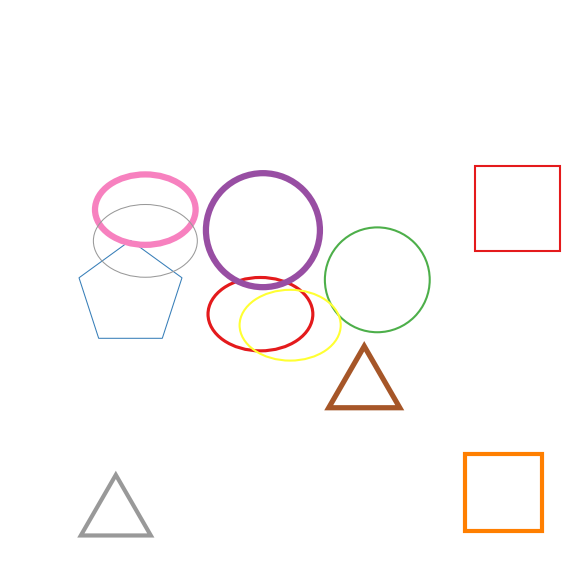[{"shape": "square", "thickness": 1, "radius": 0.37, "center": [0.896, 0.638]}, {"shape": "oval", "thickness": 1.5, "radius": 0.45, "center": [0.451, 0.455]}, {"shape": "pentagon", "thickness": 0.5, "radius": 0.47, "center": [0.226, 0.489]}, {"shape": "circle", "thickness": 1, "radius": 0.45, "center": [0.653, 0.515]}, {"shape": "circle", "thickness": 3, "radius": 0.49, "center": [0.455, 0.601]}, {"shape": "square", "thickness": 2, "radius": 0.34, "center": [0.871, 0.147]}, {"shape": "oval", "thickness": 1, "radius": 0.44, "center": [0.502, 0.436]}, {"shape": "triangle", "thickness": 2.5, "radius": 0.35, "center": [0.631, 0.329]}, {"shape": "oval", "thickness": 3, "radius": 0.44, "center": [0.252, 0.636]}, {"shape": "triangle", "thickness": 2, "radius": 0.35, "center": [0.201, 0.107]}, {"shape": "oval", "thickness": 0.5, "radius": 0.45, "center": [0.252, 0.582]}]